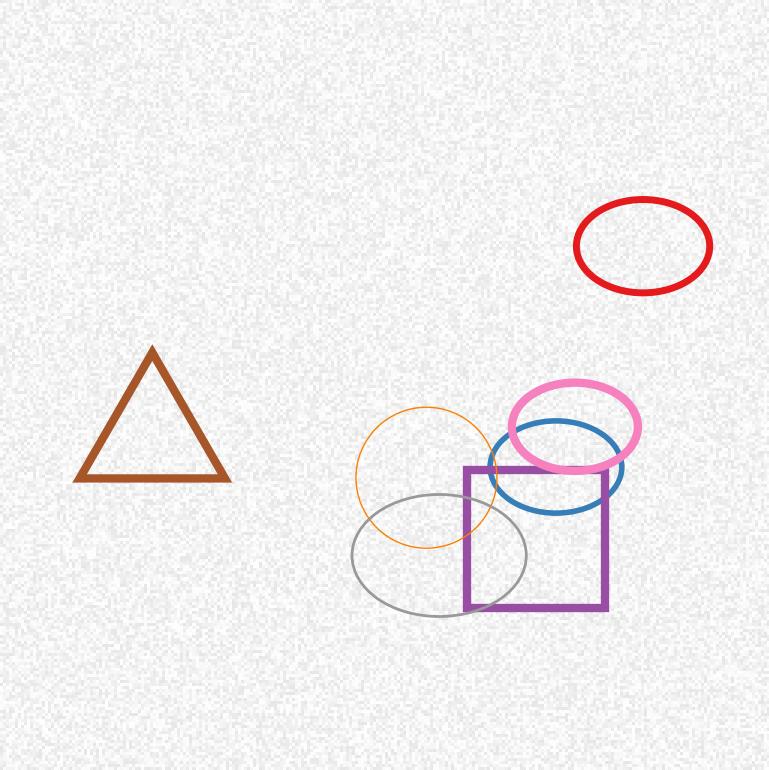[{"shape": "oval", "thickness": 2.5, "radius": 0.43, "center": [0.835, 0.68]}, {"shape": "oval", "thickness": 2, "radius": 0.43, "center": [0.722, 0.393]}, {"shape": "square", "thickness": 3, "radius": 0.45, "center": [0.696, 0.3]}, {"shape": "circle", "thickness": 0.5, "radius": 0.46, "center": [0.554, 0.38]}, {"shape": "triangle", "thickness": 3, "radius": 0.54, "center": [0.198, 0.433]}, {"shape": "oval", "thickness": 3, "radius": 0.41, "center": [0.747, 0.446]}, {"shape": "oval", "thickness": 1, "radius": 0.57, "center": [0.57, 0.279]}]